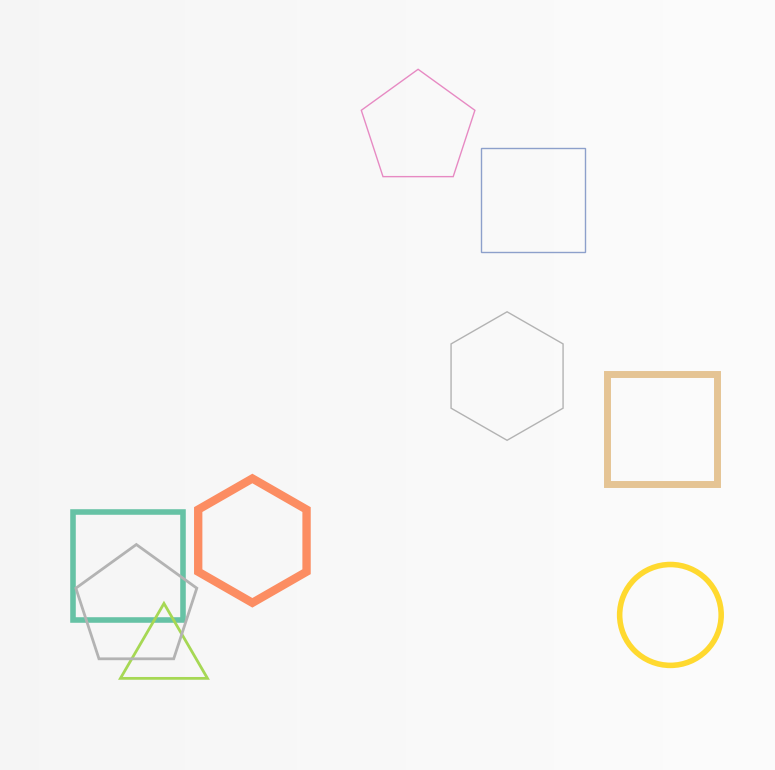[{"shape": "square", "thickness": 2, "radius": 0.35, "center": [0.165, 0.265]}, {"shape": "hexagon", "thickness": 3, "radius": 0.4, "center": [0.326, 0.298]}, {"shape": "square", "thickness": 0.5, "radius": 0.34, "center": [0.687, 0.74]}, {"shape": "pentagon", "thickness": 0.5, "radius": 0.39, "center": [0.539, 0.833]}, {"shape": "triangle", "thickness": 1, "radius": 0.32, "center": [0.212, 0.151]}, {"shape": "circle", "thickness": 2, "radius": 0.33, "center": [0.865, 0.201]}, {"shape": "square", "thickness": 2.5, "radius": 0.36, "center": [0.854, 0.443]}, {"shape": "hexagon", "thickness": 0.5, "radius": 0.42, "center": [0.654, 0.512]}, {"shape": "pentagon", "thickness": 1, "radius": 0.41, "center": [0.176, 0.211]}]